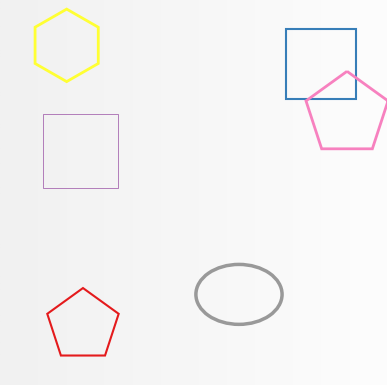[{"shape": "pentagon", "thickness": 1.5, "radius": 0.48, "center": [0.214, 0.155]}, {"shape": "square", "thickness": 1.5, "radius": 0.46, "center": [0.829, 0.834]}, {"shape": "square", "thickness": 0.5, "radius": 0.48, "center": [0.209, 0.607]}, {"shape": "hexagon", "thickness": 2, "radius": 0.47, "center": [0.172, 0.882]}, {"shape": "pentagon", "thickness": 2, "radius": 0.56, "center": [0.896, 0.704]}, {"shape": "oval", "thickness": 2.5, "radius": 0.56, "center": [0.617, 0.235]}]